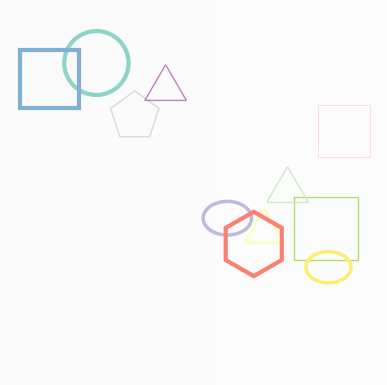[{"shape": "circle", "thickness": 3, "radius": 0.42, "center": [0.249, 0.836]}, {"shape": "triangle", "thickness": 1.5, "radius": 0.29, "center": [0.683, 0.399]}, {"shape": "oval", "thickness": 2.5, "radius": 0.31, "center": [0.587, 0.433]}, {"shape": "hexagon", "thickness": 3, "radius": 0.42, "center": [0.655, 0.366]}, {"shape": "square", "thickness": 3, "radius": 0.38, "center": [0.128, 0.795]}, {"shape": "square", "thickness": 1, "radius": 0.41, "center": [0.842, 0.406]}, {"shape": "square", "thickness": 0.5, "radius": 0.34, "center": [0.888, 0.66]}, {"shape": "pentagon", "thickness": 1, "radius": 0.33, "center": [0.348, 0.698]}, {"shape": "triangle", "thickness": 1, "radius": 0.31, "center": [0.427, 0.77]}, {"shape": "triangle", "thickness": 1, "radius": 0.31, "center": [0.742, 0.505]}, {"shape": "oval", "thickness": 2.5, "radius": 0.29, "center": [0.848, 0.306]}]